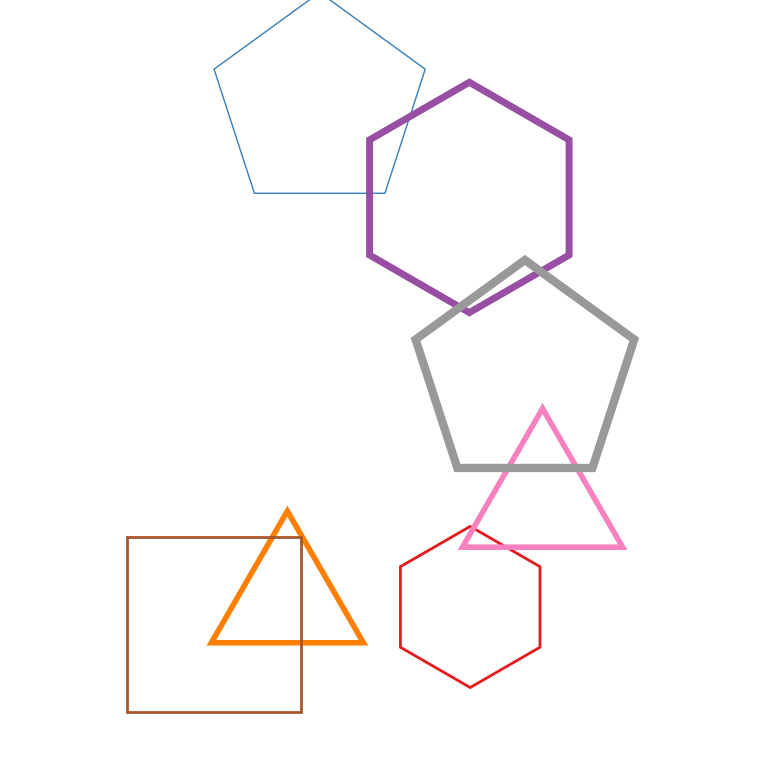[{"shape": "hexagon", "thickness": 1, "radius": 0.52, "center": [0.611, 0.212]}, {"shape": "pentagon", "thickness": 0.5, "radius": 0.72, "center": [0.415, 0.866]}, {"shape": "hexagon", "thickness": 2.5, "radius": 0.75, "center": [0.61, 0.744]}, {"shape": "triangle", "thickness": 2, "radius": 0.57, "center": [0.373, 0.222]}, {"shape": "square", "thickness": 1, "radius": 0.57, "center": [0.278, 0.189]}, {"shape": "triangle", "thickness": 2, "radius": 0.6, "center": [0.705, 0.349]}, {"shape": "pentagon", "thickness": 3, "radius": 0.75, "center": [0.682, 0.513]}]